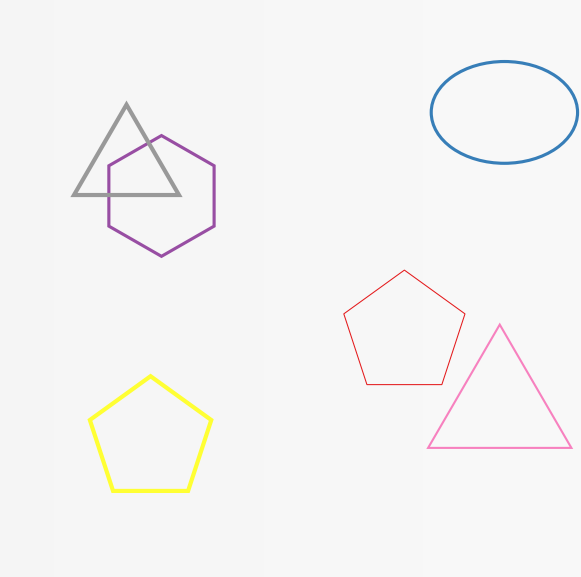[{"shape": "pentagon", "thickness": 0.5, "radius": 0.55, "center": [0.696, 0.422]}, {"shape": "oval", "thickness": 1.5, "radius": 0.63, "center": [0.868, 0.804]}, {"shape": "hexagon", "thickness": 1.5, "radius": 0.52, "center": [0.278, 0.66]}, {"shape": "pentagon", "thickness": 2, "radius": 0.55, "center": [0.259, 0.238]}, {"shape": "triangle", "thickness": 1, "radius": 0.71, "center": [0.86, 0.295]}, {"shape": "triangle", "thickness": 2, "radius": 0.52, "center": [0.218, 0.714]}]